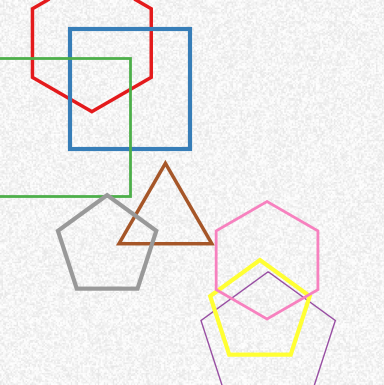[{"shape": "hexagon", "thickness": 2.5, "radius": 0.89, "center": [0.239, 0.888]}, {"shape": "square", "thickness": 3, "radius": 0.78, "center": [0.337, 0.769]}, {"shape": "square", "thickness": 2, "radius": 0.89, "center": [0.159, 0.67]}, {"shape": "pentagon", "thickness": 1, "radius": 0.92, "center": [0.697, 0.111]}, {"shape": "pentagon", "thickness": 3, "radius": 0.68, "center": [0.675, 0.189]}, {"shape": "triangle", "thickness": 2.5, "radius": 0.7, "center": [0.43, 0.437]}, {"shape": "hexagon", "thickness": 2, "radius": 0.76, "center": [0.694, 0.324]}, {"shape": "pentagon", "thickness": 3, "radius": 0.67, "center": [0.278, 0.359]}]